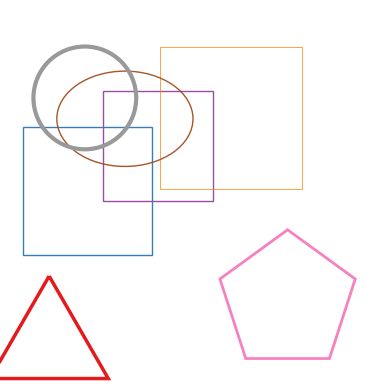[{"shape": "triangle", "thickness": 2.5, "radius": 0.89, "center": [0.128, 0.105]}, {"shape": "square", "thickness": 1, "radius": 0.83, "center": [0.227, 0.504]}, {"shape": "square", "thickness": 1, "radius": 0.71, "center": [0.411, 0.621]}, {"shape": "square", "thickness": 0.5, "radius": 0.92, "center": [0.599, 0.693]}, {"shape": "oval", "thickness": 1, "radius": 0.88, "center": [0.324, 0.691]}, {"shape": "pentagon", "thickness": 2, "radius": 0.92, "center": [0.747, 0.218]}, {"shape": "circle", "thickness": 3, "radius": 0.67, "center": [0.22, 0.746]}]